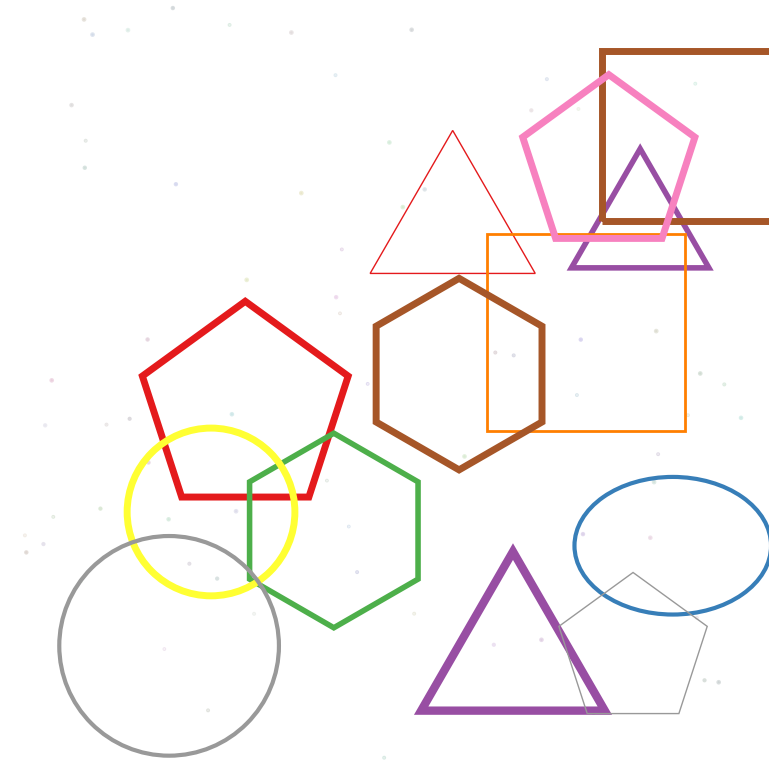[{"shape": "triangle", "thickness": 0.5, "radius": 0.62, "center": [0.588, 0.707]}, {"shape": "pentagon", "thickness": 2.5, "radius": 0.7, "center": [0.319, 0.468]}, {"shape": "oval", "thickness": 1.5, "radius": 0.64, "center": [0.874, 0.291]}, {"shape": "hexagon", "thickness": 2, "radius": 0.63, "center": [0.434, 0.311]}, {"shape": "triangle", "thickness": 2, "radius": 0.52, "center": [0.831, 0.704]}, {"shape": "triangle", "thickness": 3, "radius": 0.69, "center": [0.666, 0.146]}, {"shape": "square", "thickness": 1, "radius": 0.64, "center": [0.761, 0.568]}, {"shape": "circle", "thickness": 2.5, "radius": 0.54, "center": [0.274, 0.335]}, {"shape": "square", "thickness": 2.5, "radius": 0.55, "center": [0.892, 0.824]}, {"shape": "hexagon", "thickness": 2.5, "radius": 0.62, "center": [0.596, 0.514]}, {"shape": "pentagon", "thickness": 2.5, "radius": 0.59, "center": [0.791, 0.785]}, {"shape": "pentagon", "thickness": 0.5, "radius": 0.51, "center": [0.822, 0.155]}, {"shape": "circle", "thickness": 1.5, "radius": 0.71, "center": [0.22, 0.161]}]